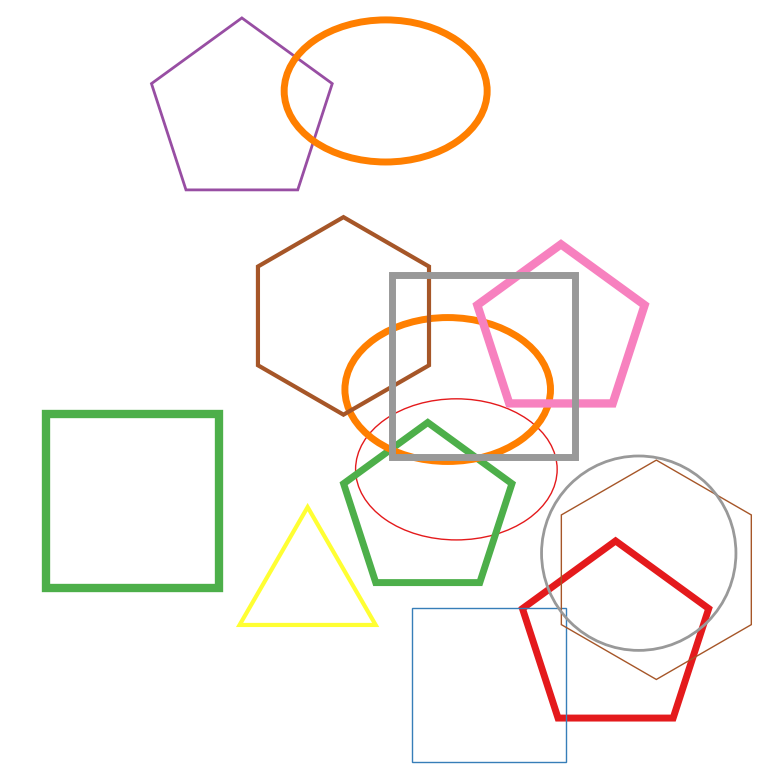[{"shape": "pentagon", "thickness": 2.5, "radius": 0.64, "center": [0.799, 0.17]}, {"shape": "oval", "thickness": 0.5, "radius": 0.65, "center": [0.593, 0.39]}, {"shape": "square", "thickness": 0.5, "radius": 0.5, "center": [0.635, 0.11]}, {"shape": "pentagon", "thickness": 2.5, "radius": 0.57, "center": [0.556, 0.336]}, {"shape": "square", "thickness": 3, "radius": 0.56, "center": [0.172, 0.349]}, {"shape": "pentagon", "thickness": 1, "radius": 0.62, "center": [0.314, 0.853]}, {"shape": "oval", "thickness": 2.5, "radius": 0.67, "center": [0.581, 0.494]}, {"shape": "oval", "thickness": 2.5, "radius": 0.66, "center": [0.501, 0.882]}, {"shape": "triangle", "thickness": 1.5, "radius": 0.51, "center": [0.4, 0.239]}, {"shape": "hexagon", "thickness": 1.5, "radius": 0.64, "center": [0.446, 0.59]}, {"shape": "hexagon", "thickness": 0.5, "radius": 0.71, "center": [0.852, 0.26]}, {"shape": "pentagon", "thickness": 3, "radius": 0.57, "center": [0.729, 0.568]}, {"shape": "square", "thickness": 2.5, "radius": 0.59, "center": [0.628, 0.525]}, {"shape": "circle", "thickness": 1, "radius": 0.63, "center": [0.83, 0.282]}]